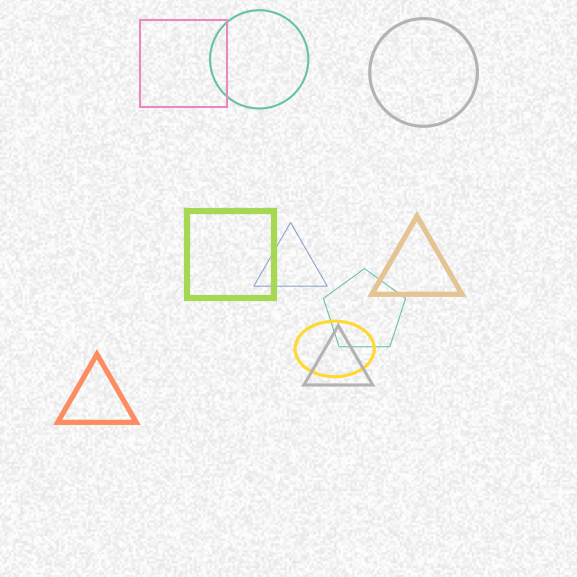[{"shape": "pentagon", "thickness": 0.5, "radius": 0.37, "center": [0.631, 0.459]}, {"shape": "circle", "thickness": 1, "radius": 0.43, "center": [0.449, 0.896]}, {"shape": "triangle", "thickness": 2.5, "radius": 0.39, "center": [0.168, 0.307]}, {"shape": "triangle", "thickness": 0.5, "radius": 0.37, "center": [0.503, 0.54]}, {"shape": "square", "thickness": 1, "radius": 0.38, "center": [0.318, 0.89]}, {"shape": "square", "thickness": 3, "radius": 0.38, "center": [0.4, 0.558]}, {"shape": "oval", "thickness": 1.5, "radius": 0.34, "center": [0.58, 0.395]}, {"shape": "triangle", "thickness": 2.5, "radius": 0.45, "center": [0.722, 0.535]}, {"shape": "circle", "thickness": 1.5, "radius": 0.47, "center": [0.733, 0.874]}, {"shape": "triangle", "thickness": 1.5, "radius": 0.34, "center": [0.586, 0.367]}]